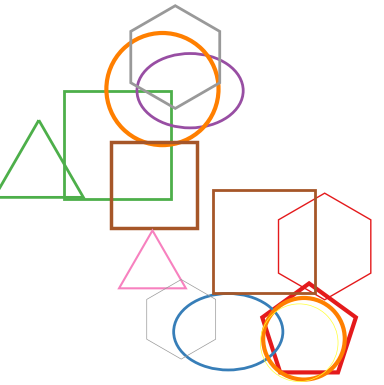[{"shape": "pentagon", "thickness": 3, "radius": 0.64, "center": [0.803, 0.136]}, {"shape": "hexagon", "thickness": 1, "radius": 0.69, "center": [0.843, 0.36]}, {"shape": "oval", "thickness": 2, "radius": 0.71, "center": [0.593, 0.138]}, {"shape": "triangle", "thickness": 2, "radius": 0.67, "center": [0.101, 0.554]}, {"shape": "square", "thickness": 2, "radius": 0.7, "center": [0.304, 0.623]}, {"shape": "oval", "thickness": 2, "radius": 0.69, "center": [0.494, 0.764]}, {"shape": "circle", "thickness": 3, "radius": 0.53, "center": [0.79, 0.12]}, {"shape": "circle", "thickness": 3, "radius": 0.73, "center": [0.422, 0.769]}, {"shape": "circle", "thickness": 0.5, "radius": 0.5, "center": [0.777, 0.11]}, {"shape": "square", "thickness": 2.5, "radius": 0.56, "center": [0.4, 0.52]}, {"shape": "square", "thickness": 2, "radius": 0.66, "center": [0.685, 0.373]}, {"shape": "triangle", "thickness": 1.5, "radius": 0.5, "center": [0.396, 0.301]}, {"shape": "hexagon", "thickness": 2, "radius": 0.67, "center": [0.455, 0.852]}, {"shape": "hexagon", "thickness": 0.5, "radius": 0.52, "center": [0.471, 0.171]}]